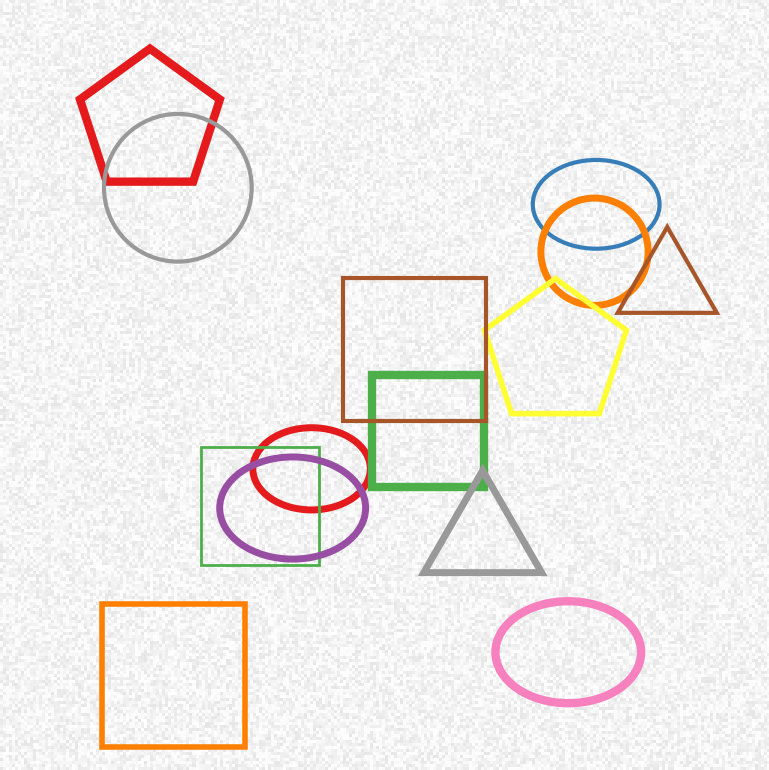[{"shape": "oval", "thickness": 2.5, "radius": 0.38, "center": [0.405, 0.391]}, {"shape": "pentagon", "thickness": 3, "radius": 0.48, "center": [0.195, 0.841]}, {"shape": "oval", "thickness": 1.5, "radius": 0.41, "center": [0.774, 0.735]}, {"shape": "square", "thickness": 3, "radius": 0.36, "center": [0.556, 0.44]}, {"shape": "square", "thickness": 1, "radius": 0.38, "center": [0.337, 0.343]}, {"shape": "oval", "thickness": 2.5, "radius": 0.47, "center": [0.38, 0.34]}, {"shape": "square", "thickness": 2, "radius": 0.46, "center": [0.225, 0.123]}, {"shape": "circle", "thickness": 2.5, "radius": 0.35, "center": [0.772, 0.673]}, {"shape": "pentagon", "thickness": 2, "radius": 0.48, "center": [0.721, 0.541]}, {"shape": "triangle", "thickness": 1.5, "radius": 0.37, "center": [0.867, 0.631]}, {"shape": "square", "thickness": 1.5, "radius": 0.46, "center": [0.538, 0.546]}, {"shape": "oval", "thickness": 3, "radius": 0.47, "center": [0.738, 0.153]}, {"shape": "triangle", "thickness": 2.5, "radius": 0.44, "center": [0.627, 0.301]}, {"shape": "circle", "thickness": 1.5, "radius": 0.48, "center": [0.231, 0.756]}]